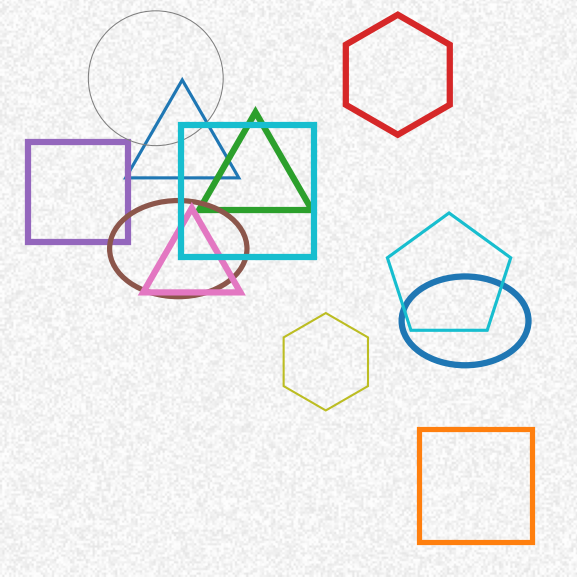[{"shape": "triangle", "thickness": 1.5, "radius": 0.57, "center": [0.316, 0.748]}, {"shape": "oval", "thickness": 3, "radius": 0.55, "center": [0.805, 0.444]}, {"shape": "square", "thickness": 2.5, "radius": 0.49, "center": [0.823, 0.159]}, {"shape": "triangle", "thickness": 3, "radius": 0.56, "center": [0.442, 0.692]}, {"shape": "hexagon", "thickness": 3, "radius": 0.52, "center": [0.689, 0.87]}, {"shape": "square", "thickness": 3, "radius": 0.43, "center": [0.134, 0.666]}, {"shape": "oval", "thickness": 2.5, "radius": 0.59, "center": [0.309, 0.569]}, {"shape": "triangle", "thickness": 3, "radius": 0.49, "center": [0.332, 0.541]}, {"shape": "circle", "thickness": 0.5, "radius": 0.58, "center": [0.27, 0.864]}, {"shape": "hexagon", "thickness": 1, "radius": 0.42, "center": [0.564, 0.373]}, {"shape": "square", "thickness": 3, "radius": 0.57, "center": [0.429, 0.668]}, {"shape": "pentagon", "thickness": 1.5, "radius": 0.56, "center": [0.778, 0.518]}]